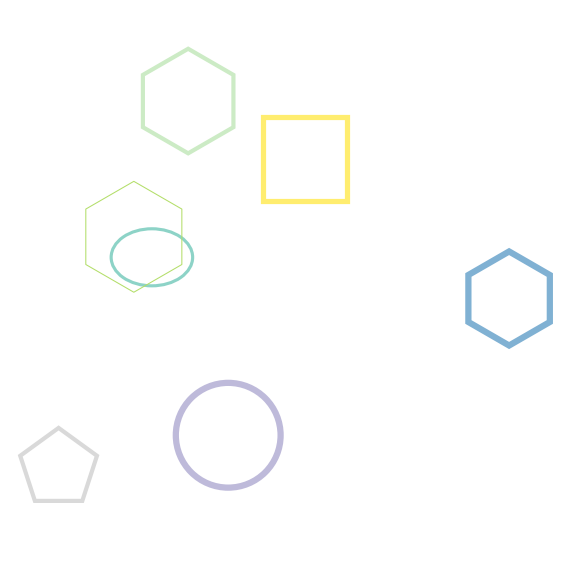[{"shape": "oval", "thickness": 1.5, "radius": 0.35, "center": [0.263, 0.554]}, {"shape": "circle", "thickness": 3, "radius": 0.45, "center": [0.395, 0.245]}, {"shape": "hexagon", "thickness": 3, "radius": 0.41, "center": [0.882, 0.482]}, {"shape": "hexagon", "thickness": 0.5, "radius": 0.48, "center": [0.232, 0.589]}, {"shape": "pentagon", "thickness": 2, "radius": 0.35, "center": [0.101, 0.188]}, {"shape": "hexagon", "thickness": 2, "radius": 0.45, "center": [0.326, 0.824]}, {"shape": "square", "thickness": 2.5, "radius": 0.36, "center": [0.528, 0.724]}]